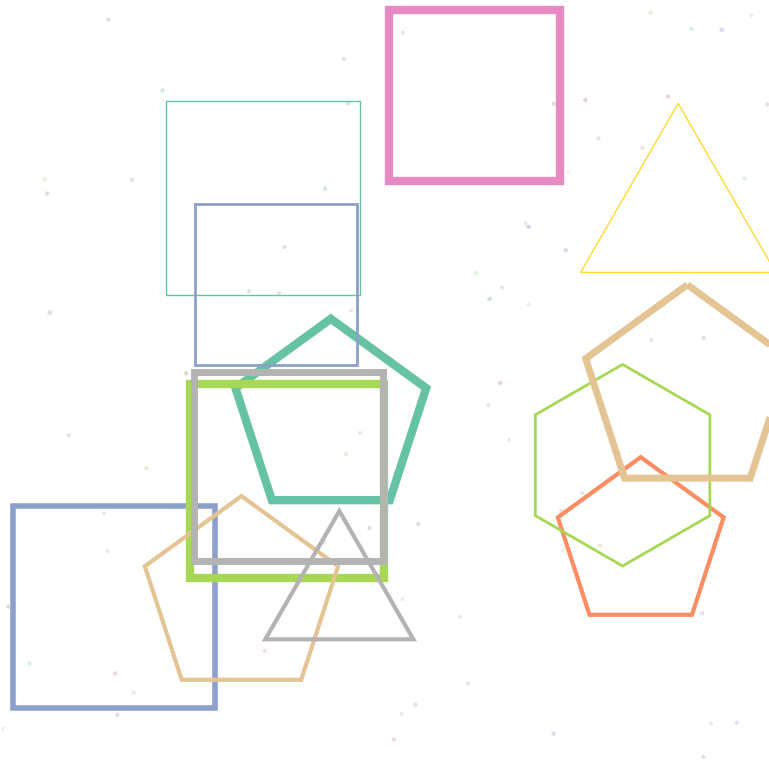[{"shape": "pentagon", "thickness": 3, "radius": 0.65, "center": [0.43, 0.456]}, {"shape": "square", "thickness": 0.5, "radius": 0.63, "center": [0.341, 0.743]}, {"shape": "pentagon", "thickness": 1.5, "radius": 0.57, "center": [0.832, 0.293]}, {"shape": "square", "thickness": 2, "radius": 0.66, "center": [0.148, 0.212]}, {"shape": "square", "thickness": 1, "radius": 0.52, "center": [0.359, 0.631]}, {"shape": "square", "thickness": 3, "radius": 0.55, "center": [0.616, 0.876]}, {"shape": "square", "thickness": 3, "radius": 0.63, "center": [0.373, 0.375]}, {"shape": "hexagon", "thickness": 1, "radius": 0.65, "center": [0.809, 0.396]}, {"shape": "triangle", "thickness": 0.5, "radius": 0.73, "center": [0.881, 0.719]}, {"shape": "pentagon", "thickness": 1.5, "radius": 0.66, "center": [0.314, 0.224]}, {"shape": "pentagon", "thickness": 2.5, "radius": 0.69, "center": [0.893, 0.491]}, {"shape": "triangle", "thickness": 1.5, "radius": 0.56, "center": [0.441, 0.225]}, {"shape": "square", "thickness": 2.5, "radius": 0.61, "center": [0.375, 0.394]}]